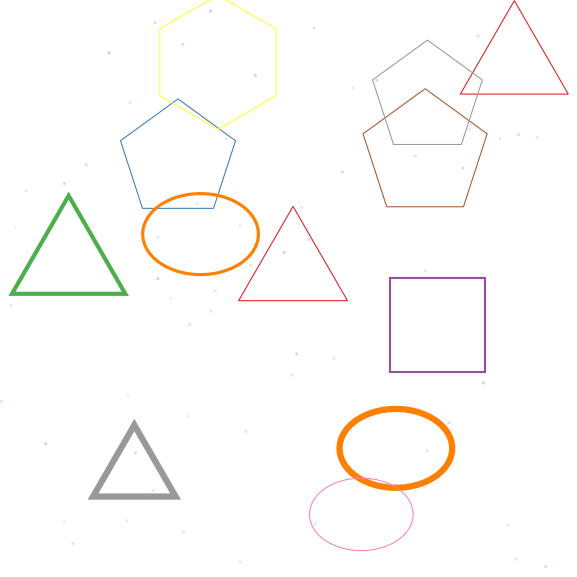[{"shape": "triangle", "thickness": 0.5, "radius": 0.54, "center": [0.507, 0.533]}, {"shape": "triangle", "thickness": 0.5, "radius": 0.54, "center": [0.891, 0.89]}, {"shape": "pentagon", "thickness": 0.5, "radius": 0.52, "center": [0.308, 0.723]}, {"shape": "triangle", "thickness": 2, "radius": 0.57, "center": [0.119, 0.547]}, {"shape": "square", "thickness": 1, "radius": 0.41, "center": [0.758, 0.437]}, {"shape": "oval", "thickness": 1.5, "radius": 0.5, "center": [0.347, 0.594]}, {"shape": "oval", "thickness": 3, "radius": 0.49, "center": [0.685, 0.223]}, {"shape": "hexagon", "thickness": 0.5, "radius": 0.58, "center": [0.377, 0.891]}, {"shape": "pentagon", "thickness": 0.5, "radius": 0.57, "center": [0.736, 0.732]}, {"shape": "oval", "thickness": 0.5, "radius": 0.45, "center": [0.626, 0.108]}, {"shape": "triangle", "thickness": 3, "radius": 0.41, "center": [0.233, 0.181]}, {"shape": "pentagon", "thickness": 0.5, "radius": 0.5, "center": [0.74, 0.83]}]